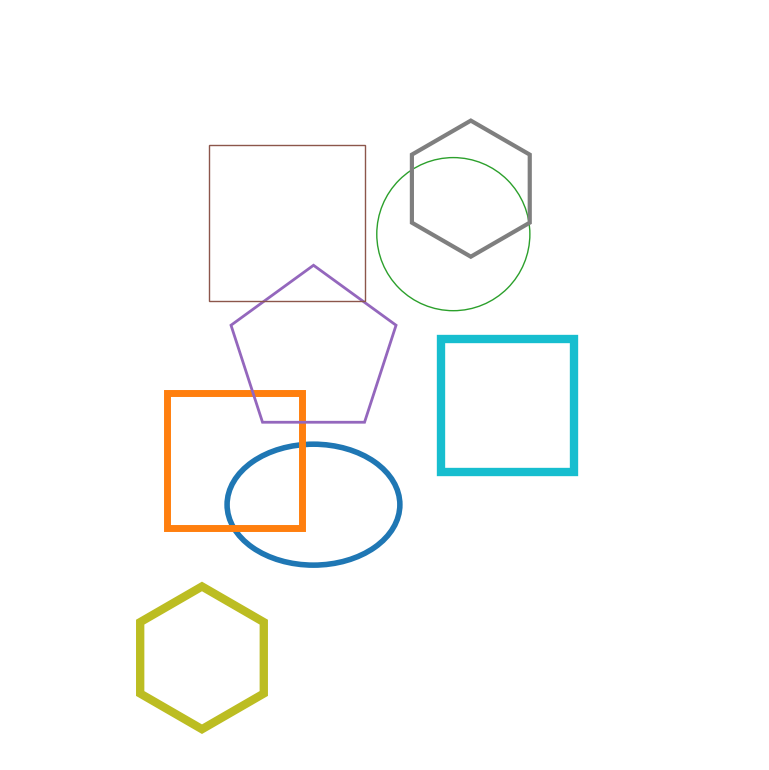[{"shape": "oval", "thickness": 2, "radius": 0.56, "center": [0.407, 0.345]}, {"shape": "square", "thickness": 2.5, "radius": 0.44, "center": [0.305, 0.402]}, {"shape": "circle", "thickness": 0.5, "radius": 0.5, "center": [0.589, 0.696]}, {"shape": "pentagon", "thickness": 1, "radius": 0.56, "center": [0.407, 0.543]}, {"shape": "square", "thickness": 0.5, "radius": 0.51, "center": [0.373, 0.71]}, {"shape": "hexagon", "thickness": 1.5, "radius": 0.44, "center": [0.611, 0.755]}, {"shape": "hexagon", "thickness": 3, "radius": 0.46, "center": [0.262, 0.146]}, {"shape": "square", "thickness": 3, "radius": 0.43, "center": [0.659, 0.473]}]